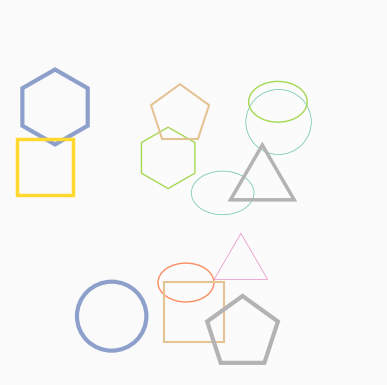[{"shape": "oval", "thickness": 0.5, "radius": 0.4, "center": [0.575, 0.499]}, {"shape": "circle", "thickness": 0.5, "radius": 0.42, "center": [0.719, 0.683]}, {"shape": "oval", "thickness": 1, "radius": 0.36, "center": [0.48, 0.266]}, {"shape": "circle", "thickness": 3, "radius": 0.45, "center": [0.288, 0.179]}, {"shape": "hexagon", "thickness": 3, "radius": 0.49, "center": [0.142, 0.722]}, {"shape": "triangle", "thickness": 0.5, "radius": 0.4, "center": [0.622, 0.314]}, {"shape": "oval", "thickness": 1, "radius": 0.38, "center": [0.717, 0.736]}, {"shape": "hexagon", "thickness": 1, "radius": 0.4, "center": [0.434, 0.59]}, {"shape": "square", "thickness": 2.5, "radius": 0.36, "center": [0.116, 0.567]}, {"shape": "pentagon", "thickness": 1.5, "radius": 0.39, "center": [0.465, 0.703]}, {"shape": "square", "thickness": 1.5, "radius": 0.39, "center": [0.501, 0.19]}, {"shape": "pentagon", "thickness": 3, "radius": 0.48, "center": [0.626, 0.135]}, {"shape": "triangle", "thickness": 2.5, "radius": 0.47, "center": [0.677, 0.528]}]